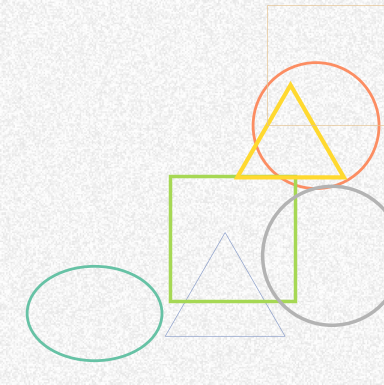[{"shape": "oval", "thickness": 2, "radius": 0.88, "center": [0.246, 0.186]}, {"shape": "circle", "thickness": 2, "radius": 0.82, "center": [0.821, 0.674]}, {"shape": "triangle", "thickness": 0.5, "radius": 0.9, "center": [0.585, 0.216]}, {"shape": "square", "thickness": 2.5, "radius": 0.81, "center": [0.605, 0.381]}, {"shape": "triangle", "thickness": 3, "radius": 0.8, "center": [0.755, 0.619]}, {"shape": "square", "thickness": 0.5, "radius": 0.78, "center": [0.85, 0.831]}, {"shape": "circle", "thickness": 2.5, "radius": 0.9, "center": [0.863, 0.336]}]